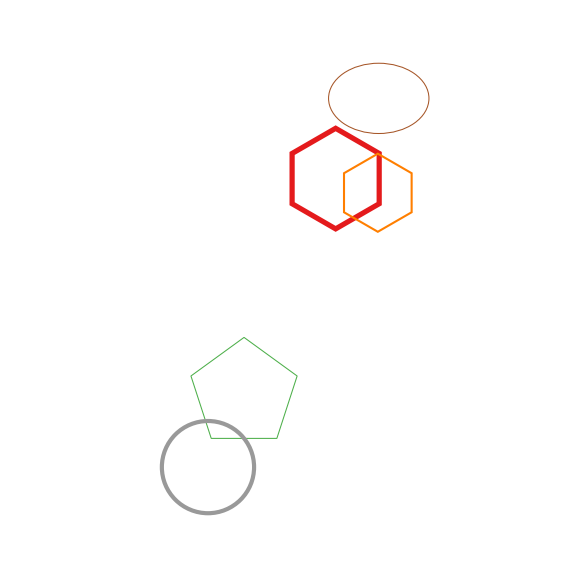[{"shape": "hexagon", "thickness": 2.5, "radius": 0.44, "center": [0.581, 0.69]}, {"shape": "pentagon", "thickness": 0.5, "radius": 0.48, "center": [0.423, 0.318]}, {"shape": "hexagon", "thickness": 1, "radius": 0.34, "center": [0.654, 0.665]}, {"shape": "oval", "thickness": 0.5, "radius": 0.43, "center": [0.656, 0.829]}, {"shape": "circle", "thickness": 2, "radius": 0.4, "center": [0.36, 0.19]}]